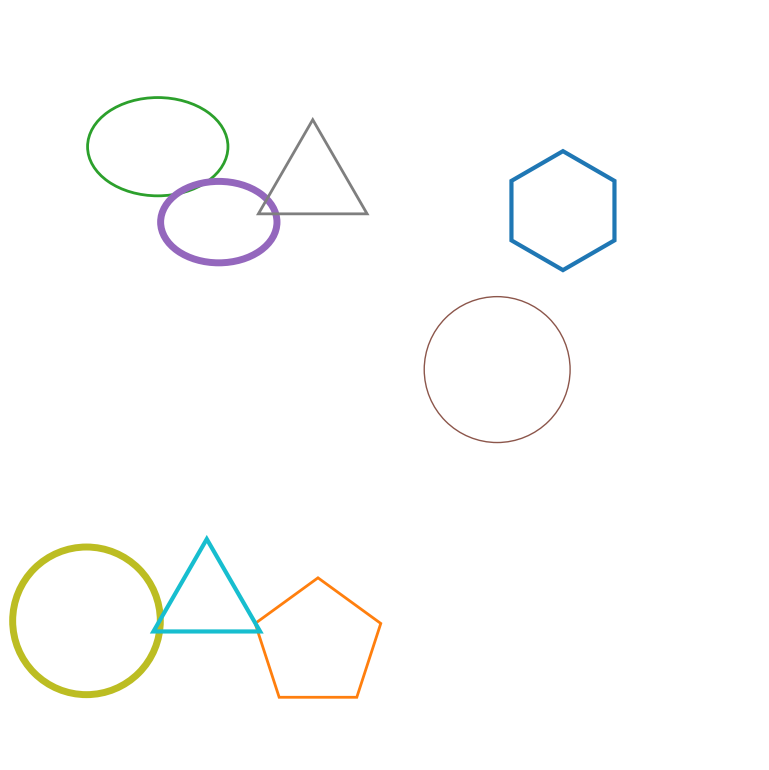[{"shape": "hexagon", "thickness": 1.5, "radius": 0.39, "center": [0.731, 0.726]}, {"shape": "pentagon", "thickness": 1, "radius": 0.43, "center": [0.413, 0.164]}, {"shape": "oval", "thickness": 1, "radius": 0.46, "center": [0.205, 0.809]}, {"shape": "oval", "thickness": 2.5, "radius": 0.38, "center": [0.284, 0.712]}, {"shape": "circle", "thickness": 0.5, "radius": 0.47, "center": [0.646, 0.52]}, {"shape": "triangle", "thickness": 1, "radius": 0.41, "center": [0.406, 0.763]}, {"shape": "circle", "thickness": 2.5, "radius": 0.48, "center": [0.112, 0.194]}, {"shape": "triangle", "thickness": 1.5, "radius": 0.4, "center": [0.269, 0.22]}]